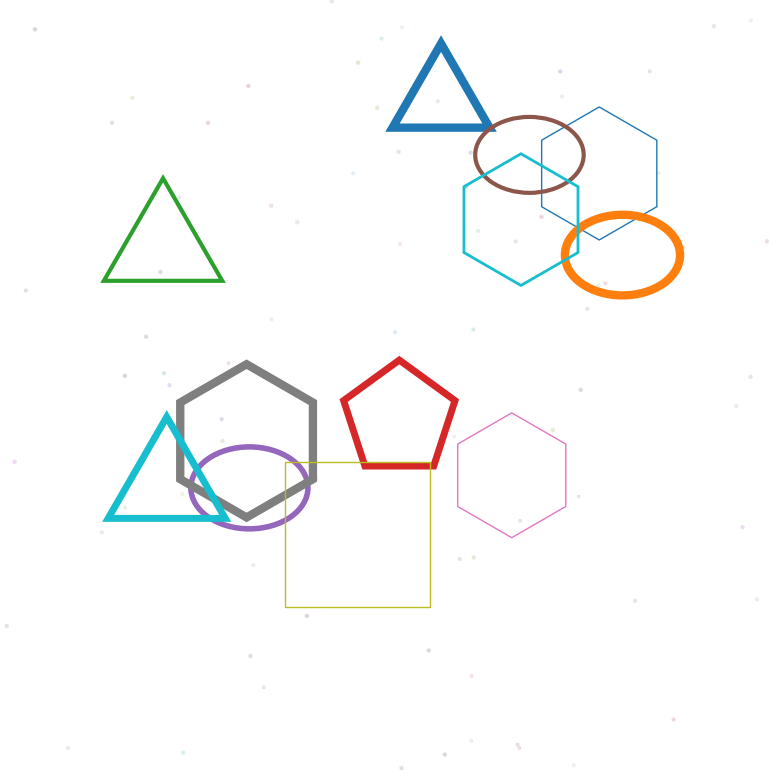[{"shape": "hexagon", "thickness": 0.5, "radius": 0.43, "center": [0.778, 0.775]}, {"shape": "triangle", "thickness": 3, "radius": 0.36, "center": [0.573, 0.871]}, {"shape": "oval", "thickness": 3, "radius": 0.37, "center": [0.808, 0.669]}, {"shape": "triangle", "thickness": 1.5, "radius": 0.44, "center": [0.212, 0.68]}, {"shape": "pentagon", "thickness": 2.5, "radius": 0.38, "center": [0.519, 0.456]}, {"shape": "oval", "thickness": 2, "radius": 0.38, "center": [0.324, 0.366]}, {"shape": "oval", "thickness": 1.5, "radius": 0.35, "center": [0.688, 0.799]}, {"shape": "hexagon", "thickness": 0.5, "radius": 0.41, "center": [0.665, 0.383]}, {"shape": "hexagon", "thickness": 3, "radius": 0.5, "center": [0.32, 0.427]}, {"shape": "square", "thickness": 0.5, "radius": 0.47, "center": [0.464, 0.305]}, {"shape": "hexagon", "thickness": 1, "radius": 0.43, "center": [0.677, 0.715]}, {"shape": "triangle", "thickness": 2.5, "radius": 0.44, "center": [0.217, 0.371]}]